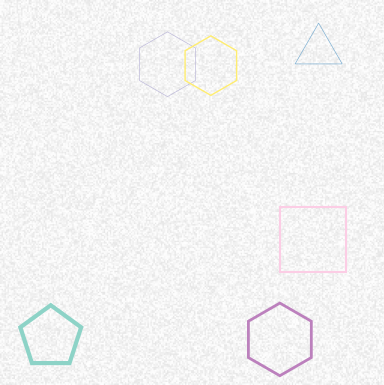[{"shape": "pentagon", "thickness": 3, "radius": 0.42, "center": [0.132, 0.124]}, {"shape": "hexagon", "thickness": 0.5, "radius": 0.42, "center": [0.435, 0.833]}, {"shape": "triangle", "thickness": 0.5, "radius": 0.35, "center": [0.828, 0.869]}, {"shape": "square", "thickness": 1.5, "radius": 0.43, "center": [0.812, 0.378]}, {"shape": "hexagon", "thickness": 2, "radius": 0.47, "center": [0.727, 0.118]}, {"shape": "hexagon", "thickness": 1, "radius": 0.39, "center": [0.548, 0.83]}]